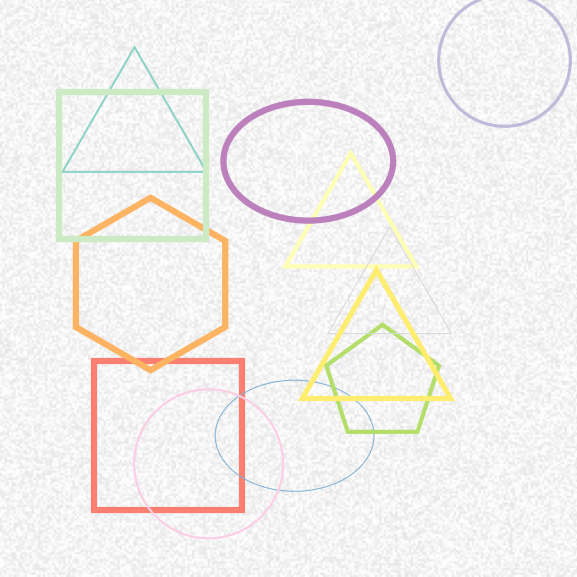[{"shape": "triangle", "thickness": 1, "radius": 0.72, "center": [0.233, 0.774]}, {"shape": "triangle", "thickness": 2, "radius": 0.65, "center": [0.607, 0.603]}, {"shape": "circle", "thickness": 1.5, "radius": 0.57, "center": [0.874, 0.894]}, {"shape": "square", "thickness": 3, "radius": 0.64, "center": [0.291, 0.245]}, {"shape": "oval", "thickness": 0.5, "radius": 0.69, "center": [0.51, 0.245]}, {"shape": "hexagon", "thickness": 3, "radius": 0.75, "center": [0.261, 0.507]}, {"shape": "pentagon", "thickness": 2, "radius": 0.51, "center": [0.663, 0.334]}, {"shape": "circle", "thickness": 1, "radius": 0.65, "center": [0.361, 0.196]}, {"shape": "triangle", "thickness": 0.5, "radius": 0.62, "center": [0.675, 0.483]}, {"shape": "oval", "thickness": 3, "radius": 0.73, "center": [0.534, 0.72]}, {"shape": "square", "thickness": 3, "radius": 0.64, "center": [0.23, 0.712]}, {"shape": "triangle", "thickness": 2.5, "radius": 0.74, "center": [0.652, 0.383]}]